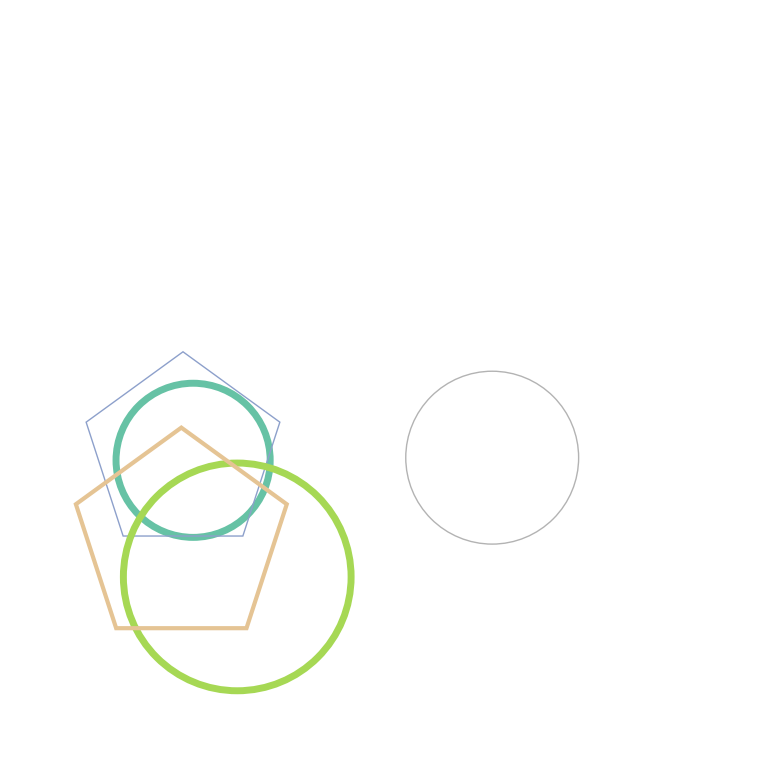[{"shape": "circle", "thickness": 2.5, "radius": 0.5, "center": [0.251, 0.402]}, {"shape": "pentagon", "thickness": 0.5, "radius": 0.66, "center": [0.238, 0.411]}, {"shape": "circle", "thickness": 2.5, "radius": 0.74, "center": [0.308, 0.251]}, {"shape": "pentagon", "thickness": 1.5, "radius": 0.72, "center": [0.235, 0.301]}, {"shape": "circle", "thickness": 0.5, "radius": 0.56, "center": [0.639, 0.406]}]